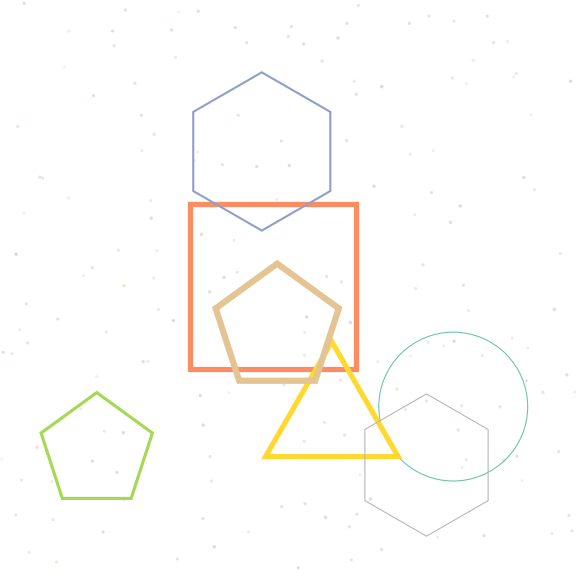[{"shape": "circle", "thickness": 0.5, "radius": 0.64, "center": [0.785, 0.295]}, {"shape": "square", "thickness": 2.5, "radius": 0.72, "center": [0.473, 0.503]}, {"shape": "hexagon", "thickness": 1, "radius": 0.69, "center": [0.453, 0.737]}, {"shape": "pentagon", "thickness": 1.5, "radius": 0.51, "center": [0.168, 0.218]}, {"shape": "triangle", "thickness": 2.5, "radius": 0.66, "center": [0.575, 0.275]}, {"shape": "pentagon", "thickness": 3, "radius": 0.56, "center": [0.48, 0.431]}, {"shape": "hexagon", "thickness": 0.5, "radius": 0.62, "center": [0.739, 0.194]}]